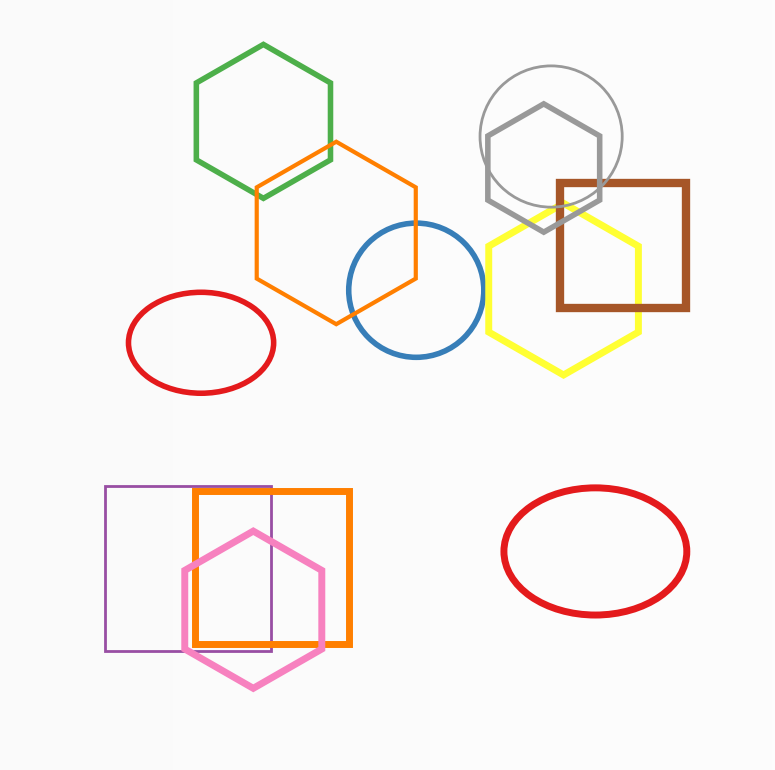[{"shape": "oval", "thickness": 2, "radius": 0.47, "center": [0.259, 0.555]}, {"shape": "oval", "thickness": 2.5, "radius": 0.59, "center": [0.768, 0.284]}, {"shape": "circle", "thickness": 2, "radius": 0.44, "center": [0.537, 0.623]}, {"shape": "hexagon", "thickness": 2, "radius": 0.5, "center": [0.34, 0.842]}, {"shape": "square", "thickness": 1, "radius": 0.54, "center": [0.242, 0.262]}, {"shape": "hexagon", "thickness": 1.5, "radius": 0.59, "center": [0.434, 0.697]}, {"shape": "square", "thickness": 2.5, "radius": 0.5, "center": [0.351, 0.263]}, {"shape": "hexagon", "thickness": 2.5, "radius": 0.56, "center": [0.727, 0.624]}, {"shape": "square", "thickness": 3, "radius": 0.41, "center": [0.804, 0.681]}, {"shape": "hexagon", "thickness": 2.5, "radius": 0.51, "center": [0.327, 0.208]}, {"shape": "circle", "thickness": 1, "radius": 0.46, "center": [0.711, 0.823]}, {"shape": "hexagon", "thickness": 2, "radius": 0.42, "center": [0.702, 0.782]}]